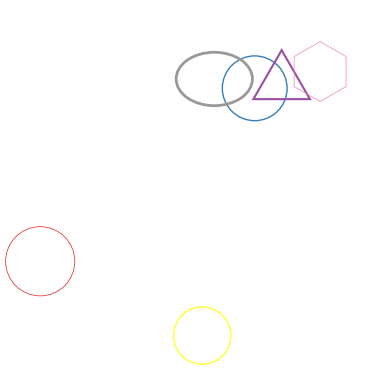[{"shape": "circle", "thickness": 0.5, "radius": 0.45, "center": [0.104, 0.321]}, {"shape": "circle", "thickness": 1, "radius": 0.42, "center": [0.662, 0.771]}, {"shape": "triangle", "thickness": 1.5, "radius": 0.42, "center": [0.732, 0.785]}, {"shape": "circle", "thickness": 1, "radius": 0.37, "center": [0.525, 0.128]}, {"shape": "hexagon", "thickness": 0.5, "radius": 0.39, "center": [0.831, 0.814]}, {"shape": "oval", "thickness": 2, "radius": 0.5, "center": [0.557, 0.795]}]